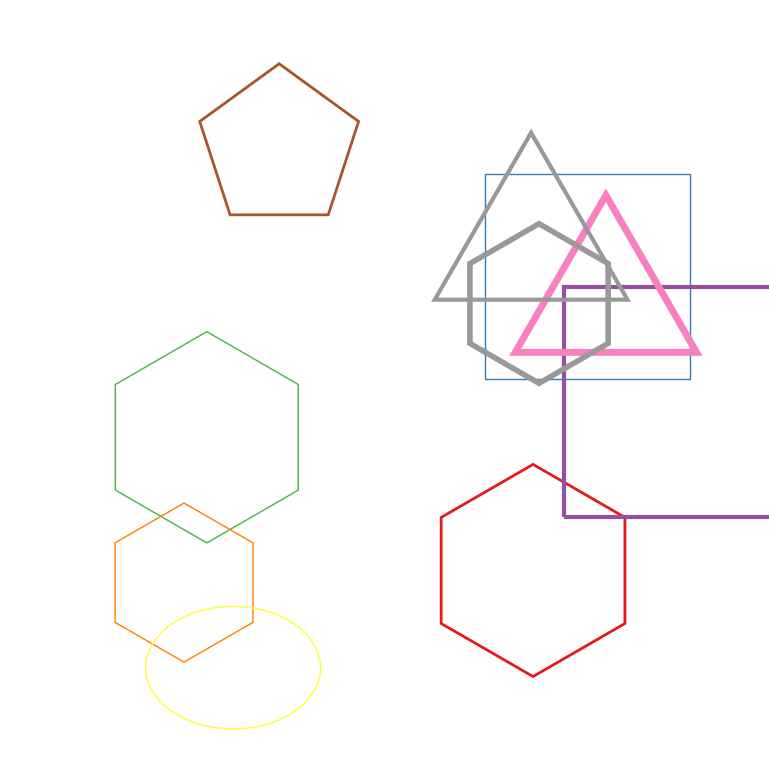[{"shape": "hexagon", "thickness": 1, "radius": 0.69, "center": [0.692, 0.259]}, {"shape": "square", "thickness": 0.5, "radius": 0.67, "center": [0.764, 0.641]}, {"shape": "hexagon", "thickness": 0.5, "radius": 0.69, "center": [0.269, 0.432]}, {"shape": "square", "thickness": 1.5, "radius": 0.75, "center": [0.882, 0.477]}, {"shape": "hexagon", "thickness": 0.5, "radius": 0.52, "center": [0.239, 0.243]}, {"shape": "oval", "thickness": 0.5, "radius": 0.57, "center": [0.303, 0.133]}, {"shape": "pentagon", "thickness": 1, "radius": 0.54, "center": [0.363, 0.809]}, {"shape": "triangle", "thickness": 2.5, "radius": 0.68, "center": [0.787, 0.61]}, {"shape": "triangle", "thickness": 1.5, "radius": 0.72, "center": [0.69, 0.683]}, {"shape": "hexagon", "thickness": 2, "radius": 0.52, "center": [0.7, 0.606]}]